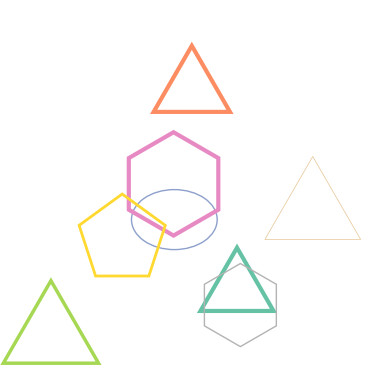[{"shape": "triangle", "thickness": 3, "radius": 0.55, "center": [0.616, 0.247]}, {"shape": "triangle", "thickness": 3, "radius": 0.57, "center": [0.498, 0.767]}, {"shape": "oval", "thickness": 1, "radius": 0.56, "center": [0.453, 0.43]}, {"shape": "hexagon", "thickness": 3, "radius": 0.67, "center": [0.451, 0.522]}, {"shape": "triangle", "thickness": 2.5, "radius": 0.71, "center": [0.132, 0.128]}, {"shape": "pentagon", "thickness": 2, "radius": 0.59, "center": [0.317, 0.378]}, {"shape": "triangle", "thickness": 0.5, "radius": 0.72, "center": [0.812, 0.45]}, {"shape": "hexagon", "thickness": 1, "radius": 0.54, "center": [0.624, 0.208]}]